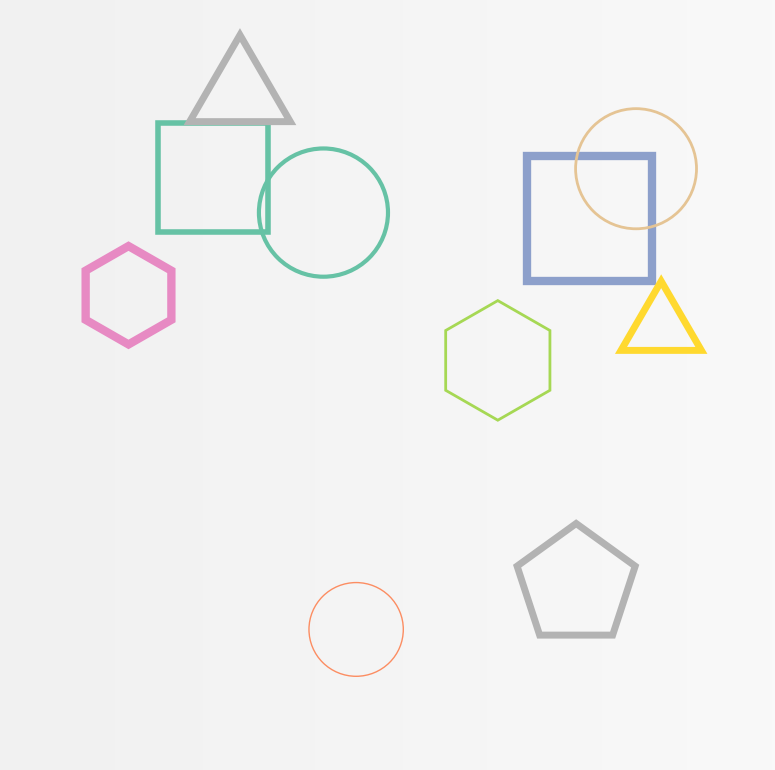[{"shape": "circle", "thickness": 1.5, "radius": 0.42, "center": [0.417, 0.724]}, {"shape": "square", "thickness": 2, "radius": 0.35, "center": [0.275, 0.769]}, {"shape": "circle", "thickness": 0.5, "radius": 0.3, "center": [0.46, 0.183]}, {"shape": "square", "thickness": 3, "radius": 0.4, "center": [0.76, 0.716]}, {"shape": "hexagon", "thickness": 3, "radius": 0.32, "center": [0.166, 0.617]}, {"shape": "hexagon", "thickness": 1, "radius": 0.39, "center": [0.642, 0.532]}, {"shape": "triangle", "thickness": 2.5, "radius": 0.3, "center": [0.853, 0.575]}, {"shape": "circle", "thickness": 1, "radius": 0.39, "center": [0.821, 0.781]}, {"shape": "pentagon", "thickness": 2.5, "radius": 0.4, "center": [0.743, 0.24]}, {"shape": "triangle", "thickness": 2.5, "radius": 0.37, "center": [0.31, 0.88]}]